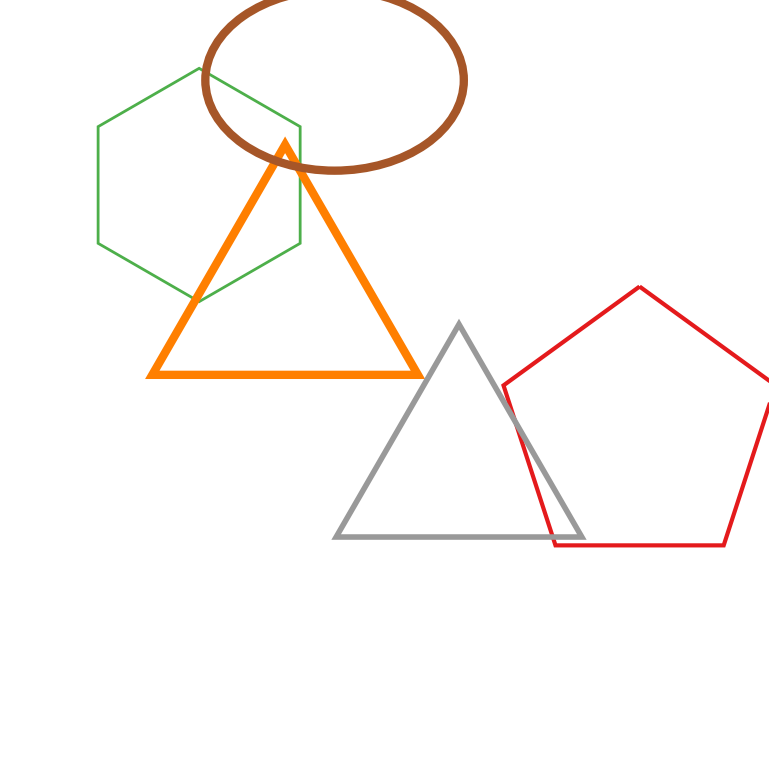[{"shape": "pentagon", "thickness": 1.5, "radius": 0.93, "center": [0.831, 0.442]}, {"shape": "hexagon", "thickness": 1, "radius": 0.76, "center": [0.259, 0.76]}, {"shape": "triangle", "thickness": 3, "radius": 1.0, "center": [0.37, 0.613]}, {"shape": "oval", "thickness": 3, "radius": 0.84, "center": [0.435, 0.896]}, {"shape": "triangle", "thickness": 2, "radius": 0.92, "center": [0.596, 0.395]}]